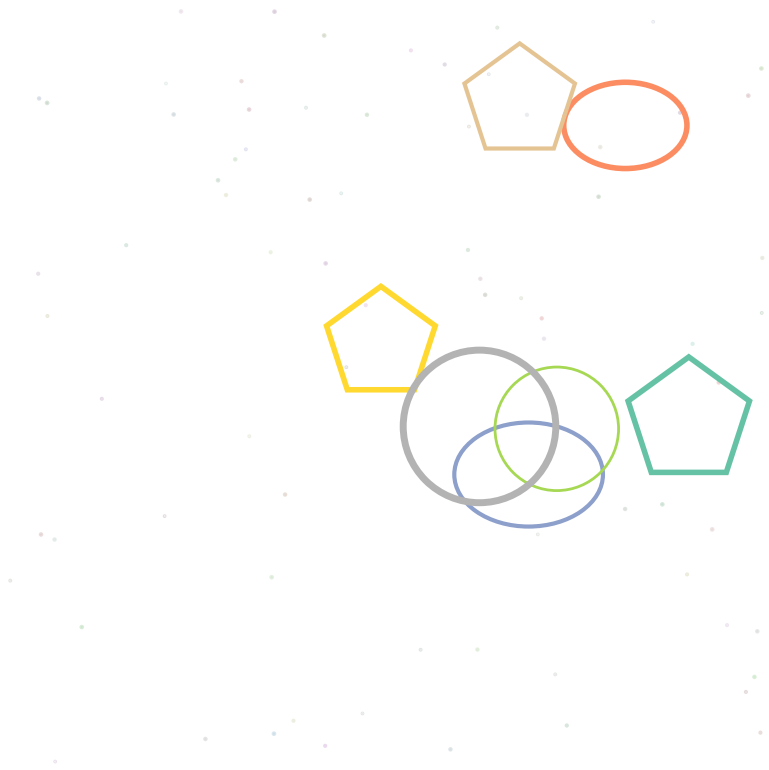[{"shape": "pentagon", "thickness": 2, "radius": 0.41, "center": [0.895, 0.454]}, {"shape": "oval", "thickness": 2, "radius": 0.4, "center": [0.812, 0.837]}, {"shape": "oval", "thickness": 1.5, "radius": 0.48, "center": [0.687, 0.384]}, {"shape": "circle", "thickness": 1, "radius": 0.4, "center": [0.723, 0.443]}, {"shape": "pentagon", "thickness": 2, "radius": 0.37, "center": [0.495, 0.554]}, {"shape": "pentagon", "thickness": 1.5, "radius": 0.38, "center": [0.675, 0.868]}, {"shape": "circle", "thickness": 2.5, "radius": 0.5, "center": [0.623, 0.446]}]